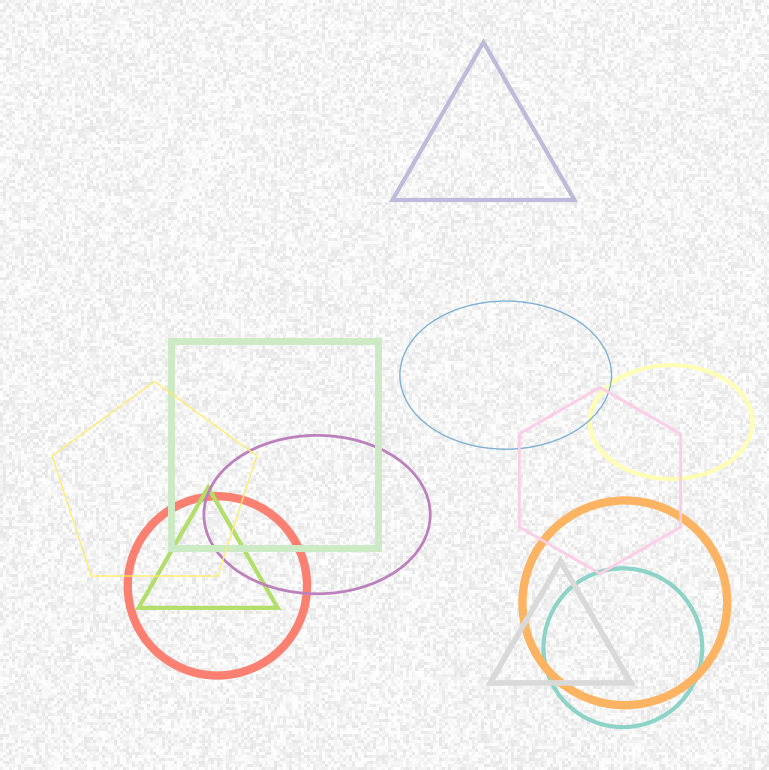[{"shape": "circle", "thickness": 1.5, "radius": 0.52, "center": [0.809, 0.159]}, {"shape": "oval", "thickness": 1.5, "radius": 0.53, "center": [0.872, 0.452]}, {"shape": "triangle", "thickness": 1.5, "radius": 0.68, "center": [0.628, 0.809]}, {"shape": "circle", "thickness": 3, "radius": 0.58, "center": [0.282, 0.239]}, {"shape": "oval", "thickness": 0.5, "radius": 0.69, "center": [0.657, 0.513]}, {"shape": "circle", "thickness": 3, "radius": 0.66, "center": [0.812, 0.217]}, {"shape": "triangle", "thickness": 1.5, "radius": 0.52, "center": [0.27, 0.263]}, {"shape": "hexagon", "thickness": 1, "radius": 0.6, "center": [0.779, 0.376]}, {"shape": "triangle", "thickness": 2, "radius": 0.53, "center": [0.728, 0.166]}, {"shape": "oval", "thickness": 1, "radius": 0.73, "center": [0.412, 0.332]}, {"shape": "square", "thickness": 2.5, "radius": 0.67, "center": [0.356, 0.423]}, {"shape": "pentagon", "thickness": 0.5, "radius": 0.7, "center": [0.201, 0.365]}]